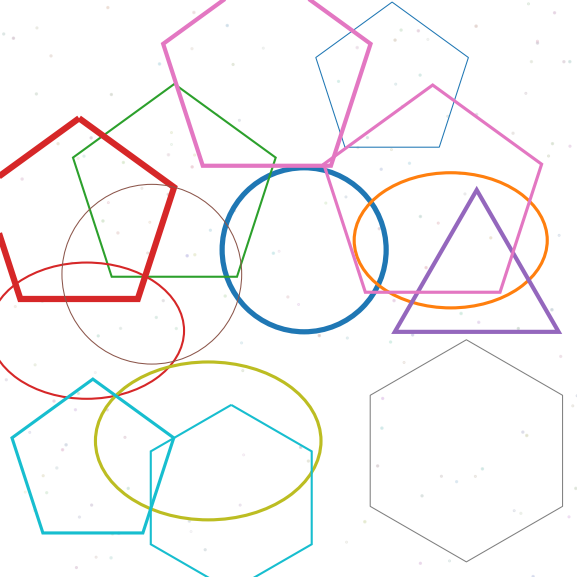[{"shape": "pentagon", "thickness": 0.5, "radius": 0.69, "center": [0.679, 0.857]}, {"shape": "circle", "thickness": 2.5, "radius": 0.71, "center": [0.527, 0.567]}, {"shape": "oval", "thickness": 1.5, "radius": 0.84, "center": [0.78, 0.583]}, {"shape": "pentagon", "thickness": 1, "radius": 0.92, "center": [0.302, 0.669]}, {"shape": "pentagon", "thickness": 3, "radius": 0.86, "center": [0.137, 0.621]}, {"shape": "oval", "thickness": 1, "radius": 0.84, "center": [0.15, 0.427]}, {"shape": "triangle", "thickness": 2, "radius": 0.82, "center": [0.825, 0.506]}, {"shape": "circle", "thickness": 0.5, "radius": 0.78, "center": [0.263, 0.524]}, {"shape": "pentagon", "thickness": 1.5, "radius": 0.99, "center": [0.749, 0.654]}, {"shape": "pentagon", "thickness": 2, "radius": 0.94, "center": [0.462, 0.865]}, {"shape": "hexagon", "thickness": 0.5, "radius": 0.96, "center": [0.808, 0.218]}, {"shape": "oval", "thickness": 1.5, "radius": 0.98, "center": [0.361, 0.236]}, {"shape": "hexagon", "thickness": 1, "radius": 0.8, "center": [0.4, 0.137]}, {"shape": "pentagon", "thickness": 1.5, "radius": 0.74, "center": [0.161, 0.195]}]